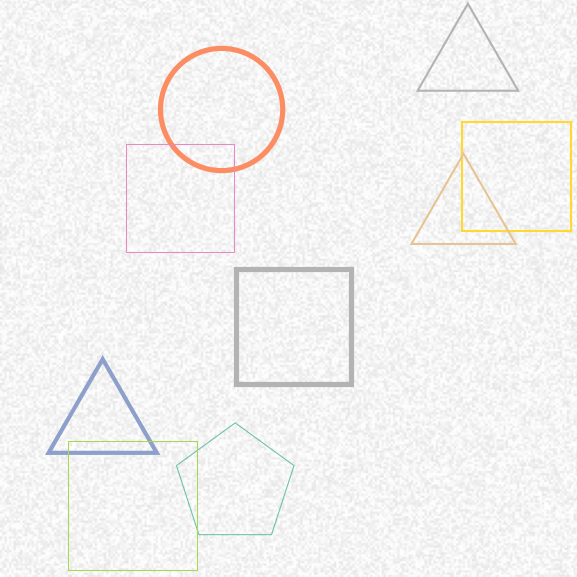[{"shape": "pentagon", "thickness": 0.5, "radius": 0.53, "center": [0.407, 0.16]}, {"shape": "circle", "thickness": 2.5, "radius": 0.53, "center": [0.384, 0.81]}, {"shape": "triangle", "thickness": 2, "radius": 0.54, "center": [0.178, 0.269]}, {"shape": "square", "thickness": 0.5, "radius": 0.47, "center": [0.312, 0.656]}, {"shape": "square", "thickness": 0.5, "radius": 0.56, "center": [0.229, 0.124]}, {"shape": "square", "thickness": 1, "radius": 0.47, "center": [0.895, 0.694]}, {"shape": "triangle", "thickness": 1, "radius": 0.52, "center": [0.803, 0.629]}, {"shape": "triangle", "thickness": 1, "radius": 0.5, "center": [0.81, 0.892]}, {"shape": "square", "thickness": 2.5, "radius": 0.49, "center": [0.508, 0.434]}]